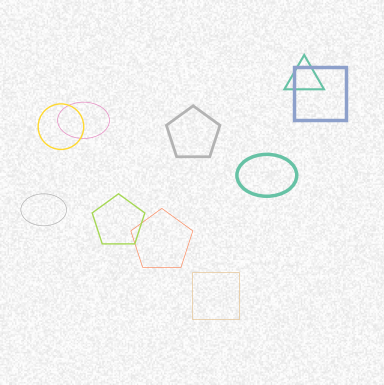[{"shape": "triangle", "thickness": 1.5, "radius": 0.3, "center": [0.79, 0.798]}, {"shape": "oval", "thickness": 2.5, "radius": 0.39, "center": [0.693, 0.545]}, {"shape": "pentagon", "thickness": 0.5, "radius": 0.42, "center": [0.42, 0.374]}, {"shape": "square", "thickness": 2.5, "radius": 0.34, "center": [0.831, 0.758]}, {"shape": "oval", "thickness": 0.5, "radius": 0.34, "center": [0.217, 0.687]}, {"shape": "pentagon", "thickness": 1, "radius": 0.36, "center": [0.308, 0.425]}, {"shape": "circle", "thickness": 1, "radius": 0.3, "center": [0.158, 0.671]}, {"shape": "square", "thickness": 0.5, "radius": 0.31, "center": [0.559, 0.232]}, {"shape": "oval", "thickness": 0.5, "radius": 0.3, "center": [0.113, 0.455]}, {"shape": "pentagon", "thickness": 2, "radius": 0.37, "center": [0.502, 0.652]}]